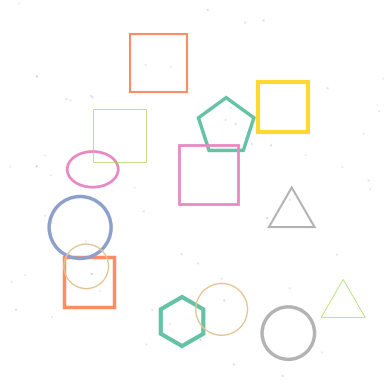[{"shape": "hexagon", "thickness": 3, "radius": 0.32, "center": [0.473, 0.165]}, {"shape": "pentagon", "thickness": 2.5, "radius": 0.38, "center": [0.587, 0.671]}, {"shape": "square", "thickness": 1.5, "radius": 0.37, "center": [0.412, 0.837]}, {"shape": "square", "thickness": 2.5, "radius": 0.32, "center": [0.231, 0.268]}, {"shape": "circle", "thickness": 2.5, "radius": 0.4, "center": [0.208, 0.409]}, {"shape": "oval", "thickness": 2, "radius": 0.33, "center": [0.241, 0.56]}, {"shape": "square", "thickness": 2, "radius": 0.38, "center": [0.541, 0.546]}, {"shape": "triangle", "thickness": 0.5, "radius": 0.33, "center": [0.891, 0.208]}, {"shape": "square", "thickness": 0.5, "radius": 0.34, "center": [0.31, 0.648]}, {"shape": "square", "thickness": 3, "radius": 0.32, "center": [0.735, 0.721]}, {"shape": "circle", "thickness": 1, "radius": 0.34, "center": [0.576, 0.196]}, {"shape": "circle", "thickness": 1, "radius": 0.29, "center": [0.224, 0.308]}, {"shape": "triangle", "thickness": 1.5, "radius": 0.34, "center": [0.758, 0.445]}, {"shape": "circle", "thickness": 2.5, "radius": 0.34, "center": [0.749, 0.135]}]